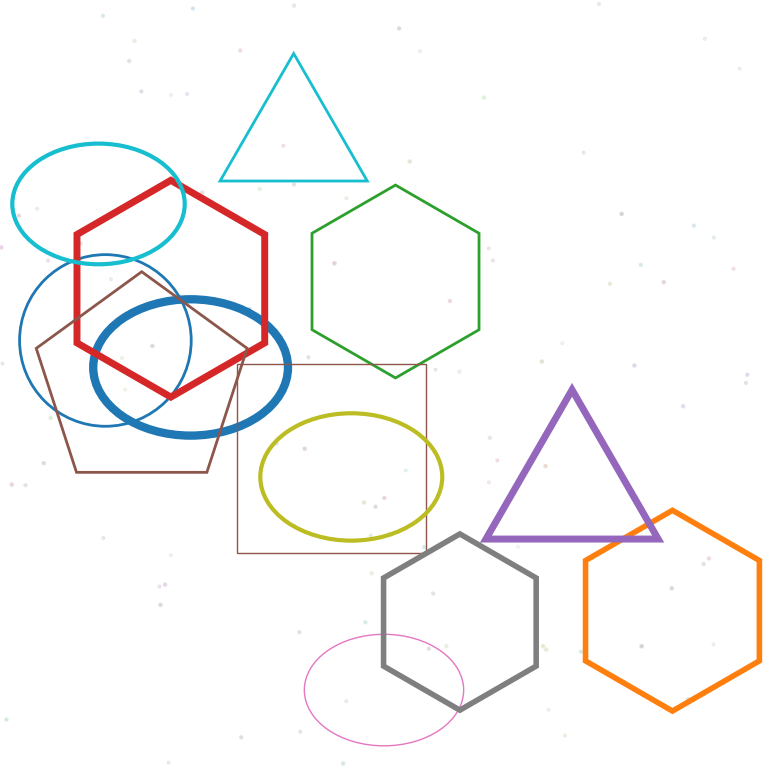[{"shape": "circle", "thickness": 1, "radius": 0.56, "center": [0.137, 0.558]}, {"shape": "oval", "thickness": 3, "radius": 0.63, "center": [0.248, 0.523]}, {"shape": "hexagon", "thickness": 2, "radius": 0.65, "center": [0.873, 0.207]}, {"shape": "hexagon", "thickness": 1, "radius": 0.63, "center": [0.514, 0.634]}, {"shape": "hexagon", "thickness": 2.5, "radius": 0.7, "center": [0.222, 0.625]}, {"shape": "triangle", "thickness": 2.5, "radius": 0.65, "center": [0.743, 0.365]}, {"shape": "square", "thickness": 0.5, "radius": 0.61, "center": [0.43, 0.405]}, {"shape": "pentagon", "thickness": 1, "radius": 0.72, "center": [0.184, 0.503]}, {"shape": "oval", "thickness": 0.5, "radius": 0.52, "center": [0.499, 0.104]}, {"shape": "hexagon", "thickness": 2, "radius": 0.57, "center": [0.597, 0.192]}, {"shape": "oval", "thickness": 1.5, "radius": 0.59, "center": [0.456, 0.381]}, {"shape": "oval", "thickness": 1.5, "radius": 0.56, "center": [0.128, 0.735]}, {"shape": "triangle", "thickness": 1, "radius": 0.55, "center": [0.381, 0.82]}]